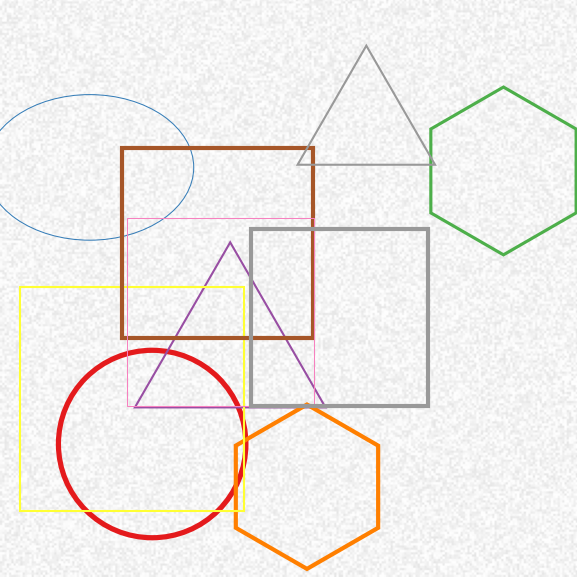[{"shape": "circle", "thickness": 2.5, "radius": 0.81, "center": [0.263, 0.23]}, {"shape": "oval", "thickness": 0.5, "radius": 0.9, "center": [0.155, 0.709]}, {"shape": "hexagon", "thickness": 1.5, "radius": 0.73, "center": [0.872, 0.703]}, {"shape": "triangle", "thickness": 1, "radius": 0.95, "center": [0.399, 0.389]}, {"shape": "hexagon", "thickness": 2, "radius": 0.71, "center": [0.532, 0.156]}, {"shape": "square", "thickness": 1, "radius": 0.97, "center": [0.229, 0.308]}, {"shape": "square", "thickness": 2, "radius": 0.82, "center": [0.377, 0.578]}, {"shape": "square", "thickness": 0.5, "radius": 0.81, "center": [0.381, 0.459]}, {"shape": "triangle", "thickness": 1, "radius": 0.69, "center": [0.634, 0.783]}, {"shape": "square", "thickness": 2, "radius": 0.77, "center": [0.587, 0.449]}]